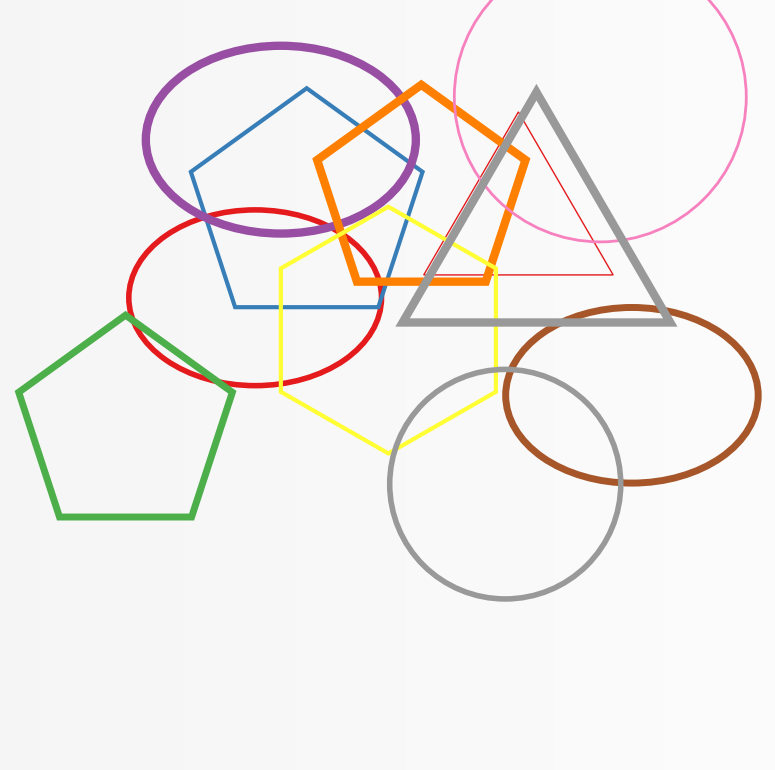[{"shape": "oval", "thickness": 2, "radius": 0.82, "center": [0.329, 0.613]}, {"shape": "triangle", "thickness": 0.5, "radius": 0.71, "center": [0.669, 0.714]}, {"shape": "pentagon", "thickness": 1.5, "radius": 0.79, "center": [0.396, 0.728]}, {"shape": "pentagon", "thickness": 2.5, "radius": 0.72, "center": [0.162, 0.446]}, {"shape": "oval", "thickness": 3, "radius": 0.87, "center": [0.362, 0.819]}, {"shape": "pentagon", "thickness": 3, "radius": 0.71, "center": [0.544, 0.749]}, {"shape": "hexagon", "thickness": 1.5, "radius": 0.8, "center": [0.501, 0.571]}, {"shape": "oval", "thickness": 2.5, "radius": 0.81, "center": [0.815, 0.487]}, {"shape": "circle", "thickness": 1, "radius": 0.94, "center": [0.775, 0.874]}, {"shape": "triangle", "thickness": 3, "radius": 1.0, "center": [0.692, 0.681]}, {"shape": "circle", "thickness": 2, "radius": 0.75, "center": [0.652, 0.371]}]